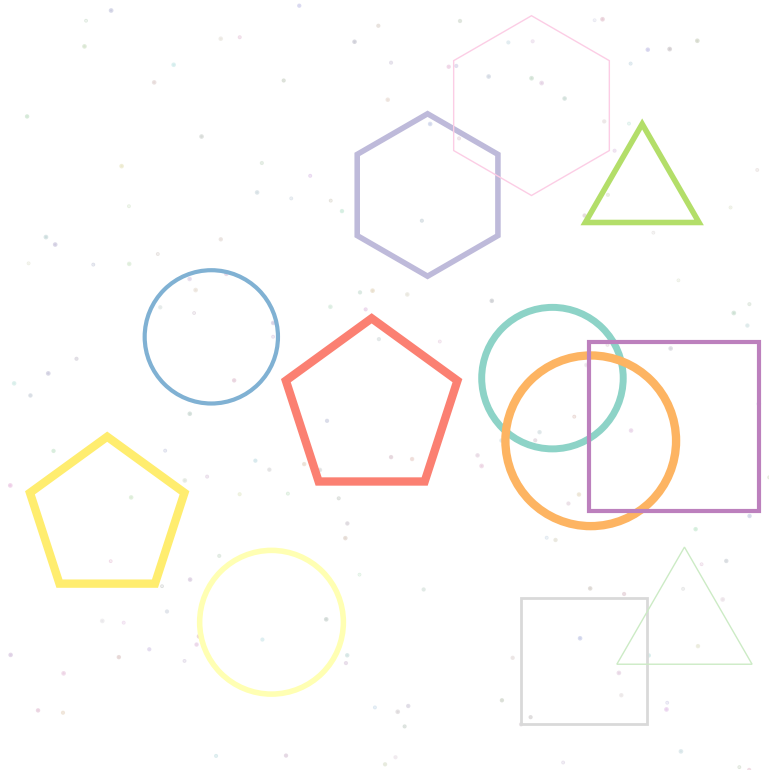[{"shape": "circle", "thickness": 2.5, "radius": 0.46, "center": [0.717, 0.509]}, {"shape": "circle", "thickness": 2, "radius": 0.47, "center": [0.353, 0.192]}, {"shape": "hexagon", "thickness": 2, "radius": 0.53, "center": [0.555, 0.747]}, {"shape": "pentagon", "thickness": 3, "radius": 0.59, "center": [0.483, 0.469]}, {"shape": "circle", "thickness": 1.5, "radius": 0.43, "center": [0.274, 0.563]}, {"shape": "circle", "thickness": 3, "radius": 0.55, "center": [0.767, 0.428]}, {"shape": "triangle", "thickness": 2, "radius": 0.43, "center": [0.834, 0.754]}, {"shape": "hexagon", "thickness": 0.5, "radius": 0.58, "center": [0.69, 0.863]}, {"shape": "square", "thickness": 1, "radius": 0.41, "center": [0.758, 0.141]}, {"shape": "square", "thickness": 1.5, "radius": 0.55, "center": [0.875, 0.446]}, {"shape": "triangle", "thickness": 0.5, "radius": 0.51, "center": [0.889, 0.188]}, {"shape": "pentagon", "thickness": 3, "radius": 0.53, "center": [0.139, 0.327]}]